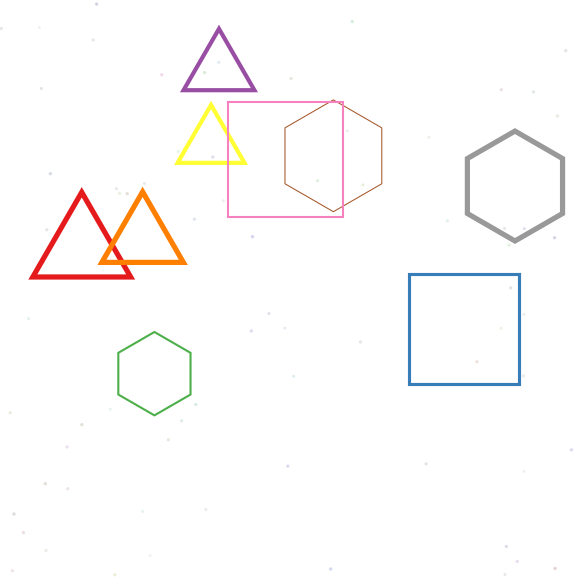[{"shape": "triangle", "thickness": 2.5, "radius": 0.49, "center": [0.142, 0.568]}, {"shape": "square", "thickness": 1.5, "radius": 0.48, "center": [0.803, 0.429]}, {"shape": "hexagon", "thickness": 1, "radius": 0.36, "center": [0.267, 0.352]}, {"shape": "triangle", "thickness": 2, "radius": 0.35, "center": [0.379, 0.878]}, {"shape": "triangle", "thickness": 2.5, "radius": 0.41, "center": [0.247, 0.586]}, {"shape": "triangle", "thickness": 2, "radius": 0.33, "center": [0.365, 0.751]}, {"shape": "hexagon", "thickness": 0.5, "radius": 0.48, "center": [0.577, 0.729]}, {"shape": "square", "thickness": 1, "radius": 0.5, "center": [0.494, 0.723]}, {"shape": "hexagon", "thickness": 2.5, "radius": 0.48, "center": [0.892, 0.677]}]